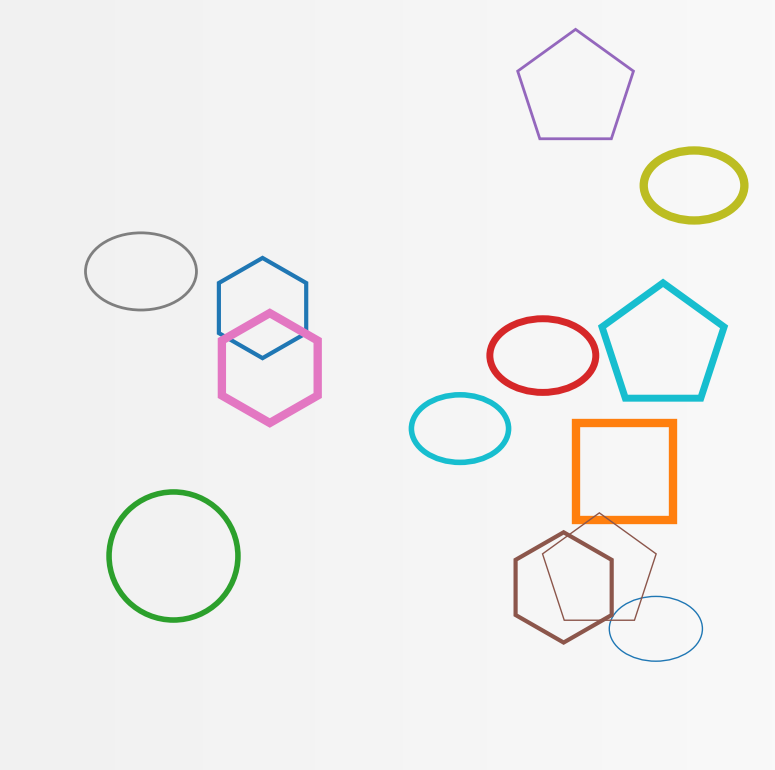[{"shape": "oval", "thickness": 0.5, "radius": 0.3, "center": [0.846, 0.183]}, {"shape": "hexagon", "thickness": 1.5, "radius": 0.33, "center": [0.339, 0.6]}, {"shape": "square", "thickness": 3, "radius": 0.31, "center": [0.805, 0.388]}, {"shape": "circle", "thickness": 2, "radius": 0.42, "center": [0.224, 0.278]}, {"shape": "oval", "thickness": 2.5, "radius": 0.34, "center": [0.7, 0.538]}, {"shape": "pentagon", "thickness": 1, "radius": 0.39, "center": [0.743, 0.883]}, {"shape": "hexagon", "thickness": 1.5, "radius": 0.36, "center": [0.727, 0.237]}, {"shape": "pentagon", "thickness": 0.5, "radius": 0.39, "center": [0.773, 0.257]}, {"shape": "hexagon", "thickness": 3, "radius": 0.36, "center": [0.348, 0.522]}, {"shape": "oval", "thickness": 1, "radius": 0.36, "center": [0.182, 0.647]}, {"shape": "oval", "thickness": 3, "radius": 0.32, "center": [0.896, 0.759]}, {"shape": "pentagon", "thickness": 2.5, "radius": 0.41, "center": [0.856, 0.55]}, {"shape": "oval", "thickness": 2, "radius": 0.31, "center": [0.594, 0.443]}]